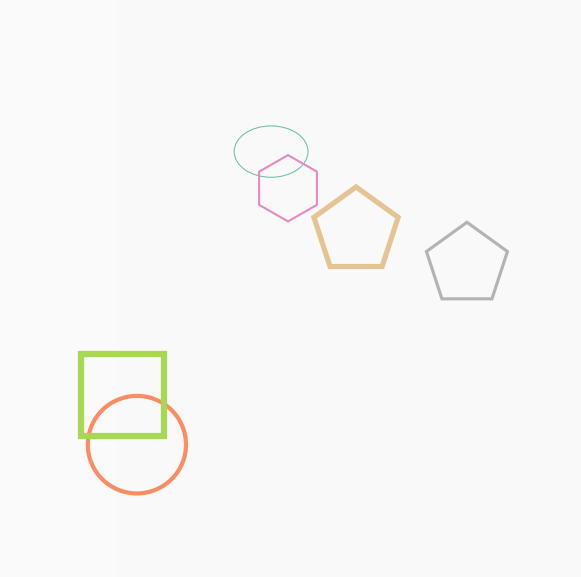[{"shape": "oval", "thickness": 0.5, "radius": 0.32, "center": [0.466, 0.737]}, {"shape": "circle", "thickness": 2, "radius": 0.42, "center": [0.236, 0.229]}, {"shape": "hexagon", "thickness": 1, "radius": 0.29, "center": [0.495, 0.673]}, {"shape": "square", "thickness": 3, "radius": 0.36, "center": [0.21, 0.316]}, {"shape": "pentagon", "thickness": 2.5, "radius": 0.38, "center": [0.613, 0.599]}, {"shape": "pentagon", "thickness": 1.5, "radius": 0.37, "center": [0.803, 0.541]}]